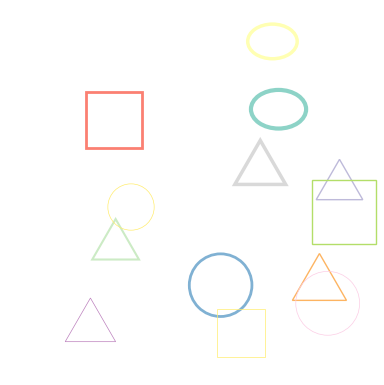[{"shape": "oval", "thickness": 3, "radius": 0.36, "center": [0.723, 0.716]}, {"shape": "oval", "thickness": 2.5, "radius": 0.32, "center": [0.708, 0.892]}, {"shape": "triangle", "thickness": 1, "radius": 0.35, "center": [0.882, 0.516]}, {"shape": "square", "thickness": 2, "radius": 0.36, "center": [0.295, 0.688]}, {"shape": "circle", "thickness": 2, "radius": 0.41, "center": [0.573, 0.259]}, {"shape": "triangle", "thickness": 1, "radius": 0.41, "center": [0.83, 0.26]}, {"shape": "square", "thickness": 1, "radius": 0.42, "center": [0.894, 0.449]}, {"shape": "circle", "thickness": 0.5, "radius": 0.41, "center": [0.851, 0.212]}, {"shape": "triangle", "thickness": 2.5, "radius": 0.38, "center": [0.676, 0.559]}, {"shape": "triangle", "thickness": 0.5, "radius": 0.38, "center": [0.235, 0.15]}, {"shape": "triangle", "thickness": 1.5, "radius": 0.35, "center": [0.3, 0.361]}, {"shape": "circle", "thickness": 0.5, "radius": 0.3, "center": [0.34, 0.462]}, {"shape": "square", "thickness": 0.5, "radius": 0.31, "center": [0.626, 0.136]}]